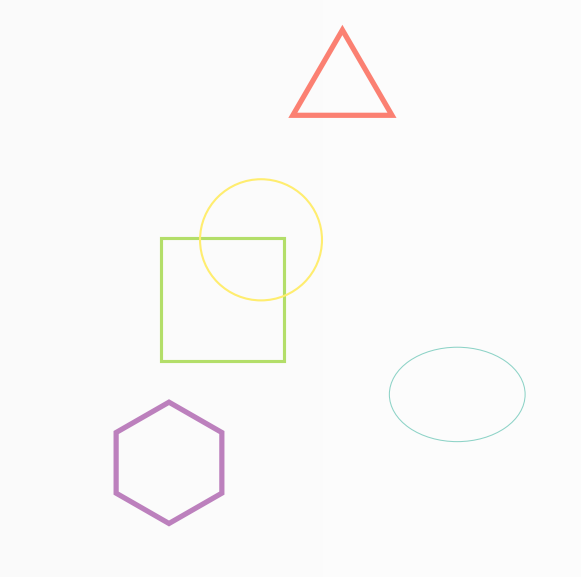[{"shape": "oval", "thickness": 0.5, "radius": 0.58, "center": [0.787, 0.316]}, {"shape": "triangle", "thickness": 2.5, "radius": 0.49, "center": [0.589, 0.849]}, {"shape": "square", "thickness": 1.5, "radius": 0.53, "center": [0.383, 0.481]}, {"shape": "hexagon", "thickness": 2.5, "radius": 0.53, "center": [0.291, 0.198]}, {"shape": "circle", "thickness": 1, "radius": 0.52, "center": [0.449, 0.584]}]